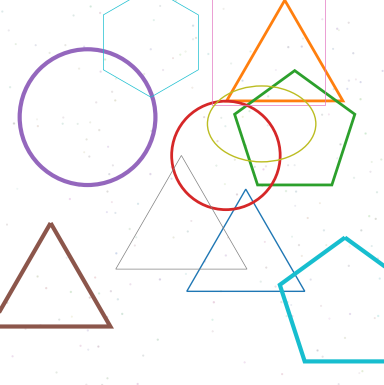[{"shape": "triangle", "thickness": 1, "radius": 0.88, "center": [0.638, 0.332]}, {"shape": "triangle", "thickness": 2, "radius": 0.87, "center": [0.74, 0.825]}, {"shape": "pentagon", "thickness": 2, "radius": 0.82, "center": [0.765, 0.652]}, {"shape": "circle", "thickness": 2, "radius": 0.7, "center": [0.587, 0.596]}, {"shape": "circle", "thickness": 3, "radius": 0.88, "center": [0.227, 0.696]}, {"shape": "triangle", "thickness": 3, "radius": 0.9, "center": [0.131, 0.242]}, {"shape": "square", "thickness": 0.5, "radius": 0.74, "center": [0.698, 0.874]}, {"shape": "triangle", "thickness": 0.5, "radius": 0.98, "center": [0.471, 0.399]}, {"shape": "oval", "thickness": 1, "radius": 0.7, "center": [0.68, 0.678]}, {"shape": "hexagon", "thickness": 0.5, "radius": 0.71, "center": [0.392, 0.89]}, {"shape": "pentagon", "thickness": 3, "radius": 0.89, "center": [0.896, 0.205]}]